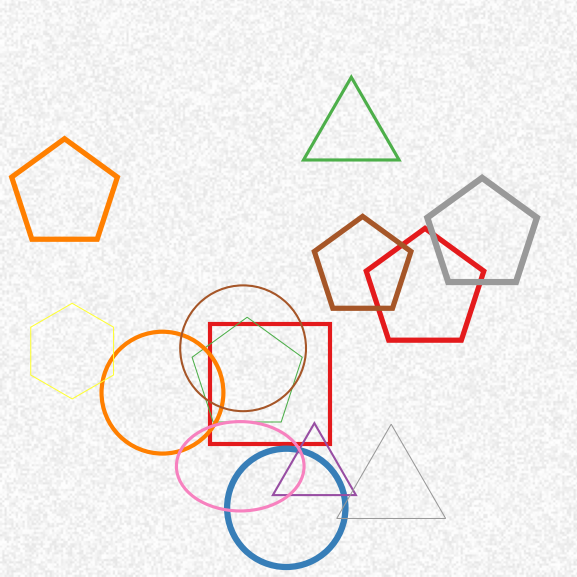[{"shape": "square", "thickness": 2, "radius": 0.52, "center": [0.467, 0.334]}, {"shape": "pentagon", "thickness": 2.5, "radius": 0.54, "center": [0.736, 0.497]}, {"shape": "circle", "thickness": 3, "radius": 0.51, "center": [0.496, 0.12]}, {"shape": "pentagon", "thickness": 0.5, "radius": 0.5, "center": [0.428, 0.35]}, {"shape": "triangle", "thickness": 1.5, "radius": 0.48, "center": [0.608, 0.77]}, {"shape": "triangle", "thickness": 1, "radius": 0.42, "center": [0.544, 0.183]}, {"shape": "circle", "thickness": 2, "radius": 0.53, "center": [0.281, 0.319]}, {"shape": "pentagon", "thickness": 2.5, "radius": 0.48, "center": [0.112, 0.663]}, {"shape": "hexagon", "thickness": 0.5, "radius": 0.41, "center": [0.125, 0.391]}, {"shape": "pentagon", "thickness": 2.5, "radius": 0.44, "center": [0.628, 0.536]}, {"shape": "circle", "thickness": 1, "radius": 0.54, "center": [0.421, 0.396]}, {"shape": "oval", "thickness": 1.5, "radius": 0.55, "center": [0.416, 0.192]}, {"shape": "triangle", "thickness": 0.5, "radius": 0.54, "center": [0.677, 0.156]}, {"shape": "pentagon", "thickness": 3, "radius": 0.5, "center": [0.835, 0.591]}]